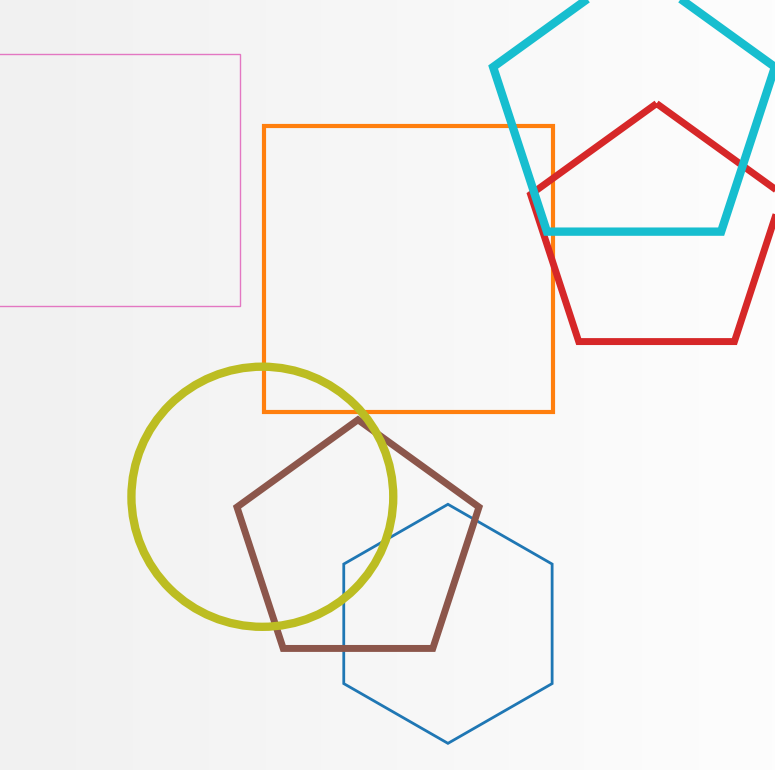[{"shape": "hexagon", "thickness": 1, "radius": 0.78, "center": [0.578, 0.19]}, {"shape": "square", "thickness": 1.5, "radius": 0.93, "center": [0.527, 0.651]}, {"shape": "pentagon", "thickness": 2.5, "radius": 0.85, "center": [0.847, 0.695]}, {"shape": "pentagon", "thickness": 2.5, "radius": 0.82, "center": [0.462, 0.291]}, {"shape": "square", "thickness": 0.5, "radius": 0.82, "center": [0.145, 0.766]}, {"shape": "circle", "thickness": 3, "radius": 0.84, "center": [0.339, 0.355]}, {"shape": "pentagon", "thickness": 3, "radius": 0.96, "center": [0.818, 0.854]}]